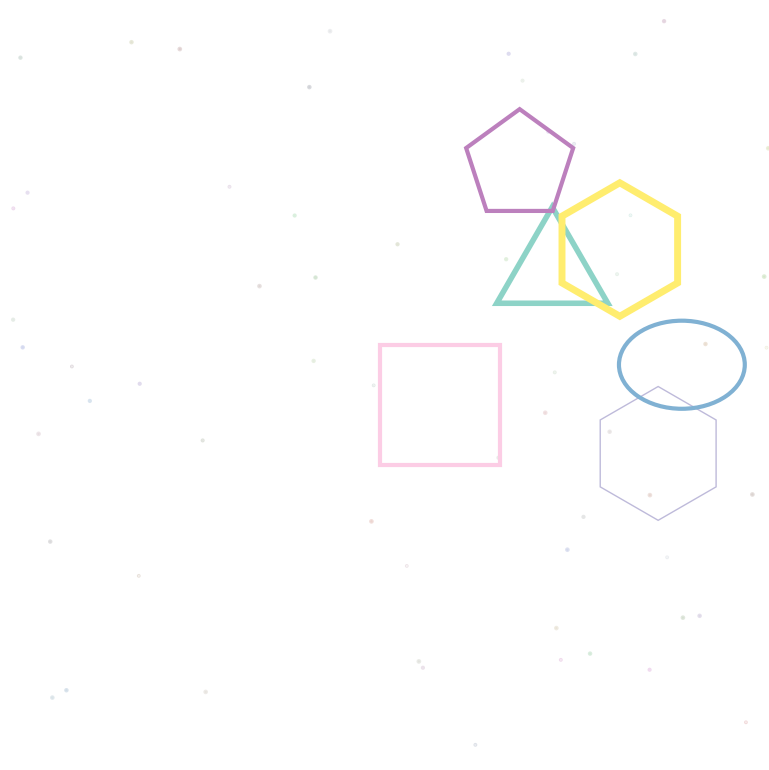[{"shape": "triangle", "thickness": 2, "radius": 0.42, "center": [0.717, 0.648]}, {"shape": "hexagon", "thickness": 0.5, "radius": 0.43, "center": [0.855, 0.411]}, {"shape": "oval", "thickness": 1.5, "radius": 0.41, "center": [0.886, 0.526]}, {"shape": "square", "thickness": 1.5, "radius": 0.39, "center": [0.572, 0.474]}, {"shape": "pentagon", "thickness": 1.5, "radius": 0.37, "center": [0.675, 0.785]}, {"shape": "hexagon", "thickness": 2.5, "radius": 0.43, "center": [0.805, 0.676]}]